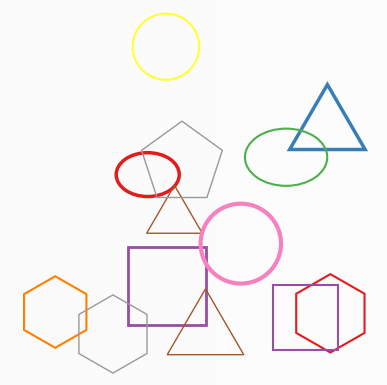[{"shape": "hexagon", "thickness": 1.5, "radius": 0.51, "center": [0.853, 0.186]}, {"shape": "oval", "thickness": 2.5, "radius": 0.41, "center": [0.381, 0.546]}, {"shape": "triangle", "thickness": 2.5, "radius": 0.56, "center": [0.845, 0.668]}, {"shape": "oval", "thickness": 1.5, "radius": 0.53, "center": [0.738, 0.592]}, {"shape": "square", "thickness": 2, "radius": 0.5, "center": [0.432, 0.257]}, {"shape": "square", "thickness": 1.5, "radius": 0.42, "center": [0.788, 0.175]}, {"shape": "hexagon", "thickness": 1.5, "radius": 0.46, "center": [0.143, 0.19]}, {"shape": "circle", "thickness": 1.5, "radius": 0.43, "center": [0.428, 0.879]}, {"shape": "triangle", "thickness": 1, "radius": 0.57, "center": [0.53, 0.136]}, {"shape": "triangle", "thickness": 1, "radius": 0.41, "center": [0.45, 0.436]}, {"shape": "circle", "thickness": 3, "radius": 0.52, "center": [0.621, 0.367]}, {"shape": "hexagon", "thickness": 1, "radius": 0.51, "center": [0.291, 0.133]}, {"shape": "pentagon", "thickness": 1, "radius": 0.55, "center": [0.47, 0.576]}]